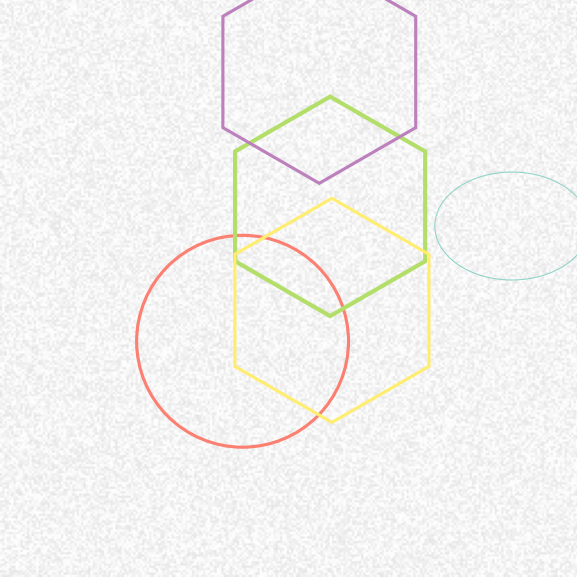[{"shape": "oval", "thickness": 0.5, "radius": 0.67, "center": [0.886, 0.608]}, {"shape": "circle", "thickness": 1.5, "radius": 0.92, "center": [0.42, 0.408]}, {"shape": "hexagon", "thickness": 2, "radius": 0.95, "center": [0.572, 0.642]}, {"shape": "hexagon", "thickness": 1.5, "radius": 0.96, "center": [0.553, 0.875]}, {"shape": "hexagon", "thickness": 1.5, "radius": 0.97, "center": [0.575, 0.462]}]